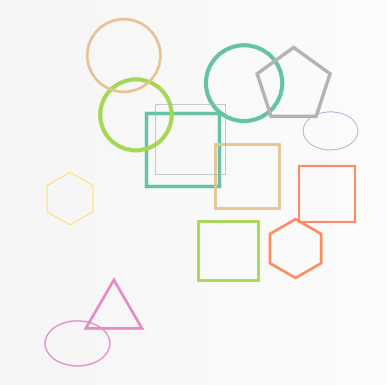[{"shape": "circle", "thickness": 3, "radius": 0.49, "center": [0.63, 0.784]}, {"shape": "square", "thickness": 2.5, "radius": 0.47, "center": [0.471, 0.612]}, {"shape": "hexagon", "thickness": 2, "radius": 0.38, "center": [0.763, 0.354]}, {"shape": "square", "thickness": 1.5, "radius": 0.36, "center": [0.844, 0.496]}, {"shape": "oval", "thickness": 0.5, "radius": 0.35, "center": [0.853, 0.66]}, {"shape": "triangle", "thickness": 2, "radius": 0.42, "center": [0.294, 0.189]}, {"shape": "oval", "thickness": 1, "radius": 0.42, "center": [0.2, 0.108]}, {"shape": "circle", "thickness": 3, "radius": 0.46, "center": [0.351, 0.702]}, {"shape": "square", "thickness": 2, "radius": 0.38, "center": [0.589, 0.35]}, {"shape": "hexagon", "thickness": 0.5, "radius": 0.34, "center": [0.181, 0.484]}, {"shape": "square", "thickness": 2, "radius": 0.41, "center": [0.638, 0.544]}, {"shape": "circle", "thickness": 2, "radius": 0.47, "center": [0.32, 0.856]}, {"shape": "pentagon", "thickness": 2.5, "radius": 0.49, "center": [0.758, 0.778]}, {"shape": "square", "thickness": 0.5, "radius": 0.45, "center": [0.49, 0.639]}]